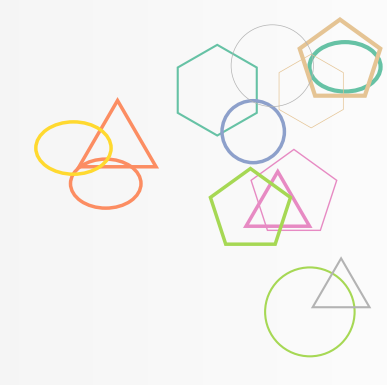[{"shape": "oval", "thickness": 3, "radius": 0.46, "center": [0.89, 0.826]}, {"shape": "hexagon", "thickness": 1.5, "radius": 0.59, "center": [0.561, 0.766]}, {"shape": "triangle", "thickness": 2.5, "radius": 0.57, "center": [0.303, 0.624]}, {"shape": "oval", "thickness": 2.5, "radius": 0.45, "center": [0.273, 0.523]}, {"shape": "circle", "thickness": 2.5, "radius": 0.4, "center": [0.653, 0.658]}, {"shape": "triangle", "thickness": 2.5, "radius": 0.47, "center": [0.717, 0.46]}, {"shape": "pentagon", "thickness": 1, "radius": 0.58, "center": [0.758, 0.496]}, {"shape": "pentagon", "thickness": 2.5, "radius": 0.54, "center": [0.646, 0.454]}, {"shape": "circle", "thickness": 1.5, "radius": 0.58, "center": [0.8, 0.19]}, {"shape": "oval", "thickness": 2.5, "radius": 0.49, "center": [0.19, 0.615]}, {"shape": "pentagon", "thickness": 3, "radius": 0.55, "center": [0.877, 0.84]}, {"shape": "hexagon", "thickness": 0.5, "radius": 0.48, "center": [0.803, 0.764]}, {"shape": "triangle", "thickness": 1.5, "radius": 0.42, "center": [0.88, 0.244]}, {"shape": "circle", "thickness": 0.5, "radius": 0.53, "center": [0.703, 0.829]}]